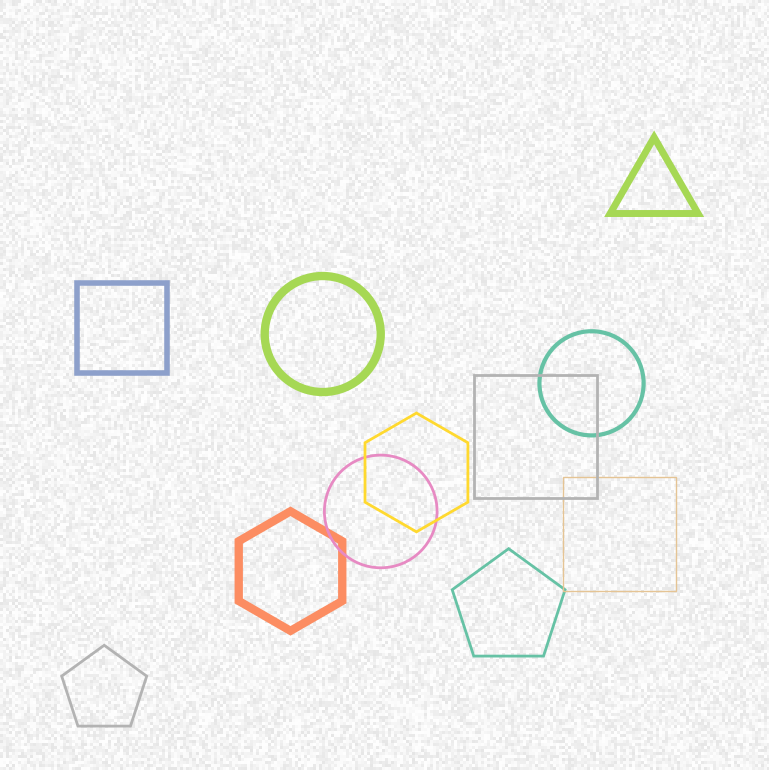[{"shape": "circle", "thickness": 1.5, "radius": 0.34, "center": [0.768, 0.502]}, {"shape": "pentagon", "thickness": 1, "radius": 0.39, "center": [0.661, 0.21]}, {"shape": "hexagon", "thickness": 3, "radius": 0.39, "center": [0.377, 0.258]}, {"shape": "square", "thickness": 2, "radius": 0.29, "center": [0.158, 0.574]}, {"shape": "circle", "thickness": 1, "radius": 0.37, "center": [0.494, 0.336]}, {"shape": "circle", "thickness": 3, "radius": 0.38, "center": [0.419, 0.566]}, {"shape": "triangle", "thickness": 2.5, "radius": 0.33, "center": [0.85, 0.756]}, {"shape": "hexagon", "thickness": 1, "radius": 0.39, "center": [0.541, 0.386]}, {"shape": "square", "thickness": 0.5, "radius": 0.37, "center": [0.805, 0.306]}, {"shape": "square", "thickness": 1, "radius": 0.4, "center": [0.695, 0.433]}, {"shape": "pentagon", "thickness": 1, "radius": 0.29, "center": [0.135, 0.104]}]